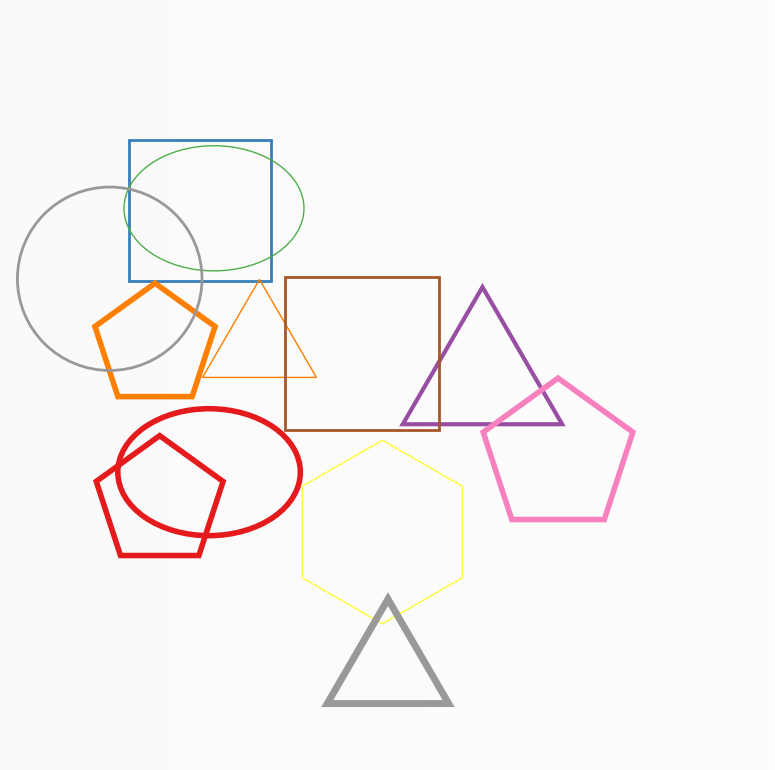[{"shape": "pentagon", "thickness": 2, "radius": 0.43, "center": [0.206, 0.348]}, {"shape": "oval", "thickness": 2, "radius": 0.59, "center": [0.27, 0.387]}, {"shape": "square", "thickness": 1, "radius": 0.46, "center": [0.258, 0.727]}, {"shape": "oval", "thickness": 0.5, "radius": 0.58, "center": [0.276, 0.729]}, {"shape": "triangle", "thickness": 1.5, "radius": 0.59, "center": [0.623, 0.508]}, {"shape": "triangle", "thickness": 0.5, "radius": 0.42, "center": [0.335, 0.552]}, {"shape": "pentagon", "thickness": 2, "radius": 0.41, "center": [0.2, 0.551]}, {"shape": "hexagon", "thickness": 0.5, "radius": 0.6, "center": [0.493, 0.309]}, {"shape": "square", "thickness": 1, "radius": 0.5, "center": [0.467, 0.541]}, {"shape": "pentagon", "thickness": 2, "radius": 0.51, "center": [0.72, 0.407]}, {"shape": "triangle", "thickness": 2.5, "radius": 0.45, "center": [0.501, 0.132]}, {"shape": "circle", "thickness": 1, "radius": 0.6, "center": [0.142, 0.638]}]